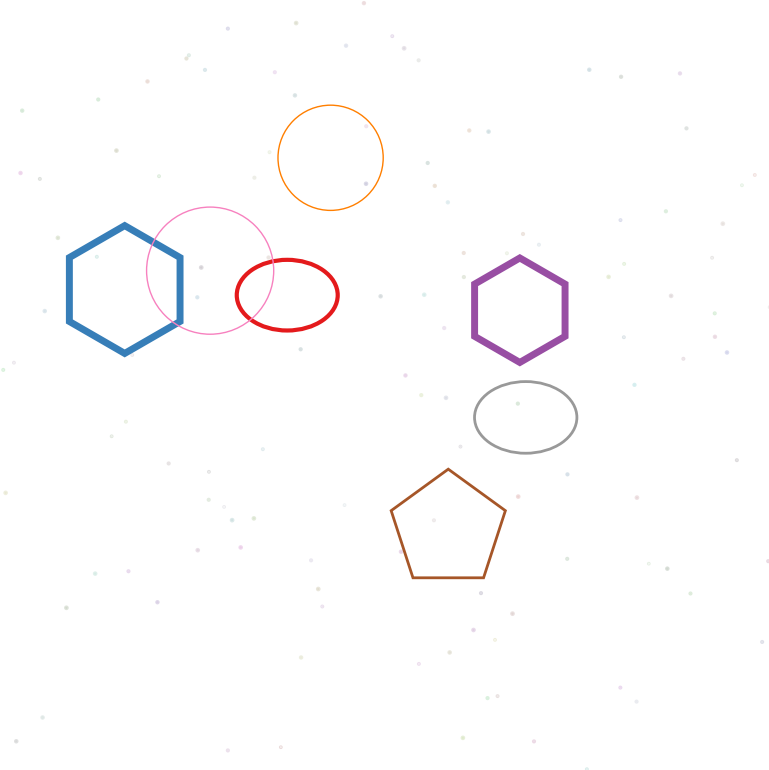[{"shape": "oval", "thickness": 1.5, "radius": 0.33, "center": [0.373, 0.617]}, {"shape": "hexagon", "thickness": 2.5, "radius": 0.41, "center": [0.162, 0.624]}, {"shape": "hexagon", "thickness": 2.5, "radius": 0.34, "center": [0.675, 0.597]}, {"shape": "circle", "thickness": 0.5, "radius": 0.34, "center": [0.429, 0.795]}, {"shape": "pentagon", "thickness": 1, "radius": 0.39, "center": [0.582, 0.313]}, {"shape": "circle", "thickness": 0.5, "radius": 0.41, "center": [0.273, 0.649]}, {"shape": "oval", "thickness": 1, "radius": 0.33, "center": [0.683, 0.458]}]